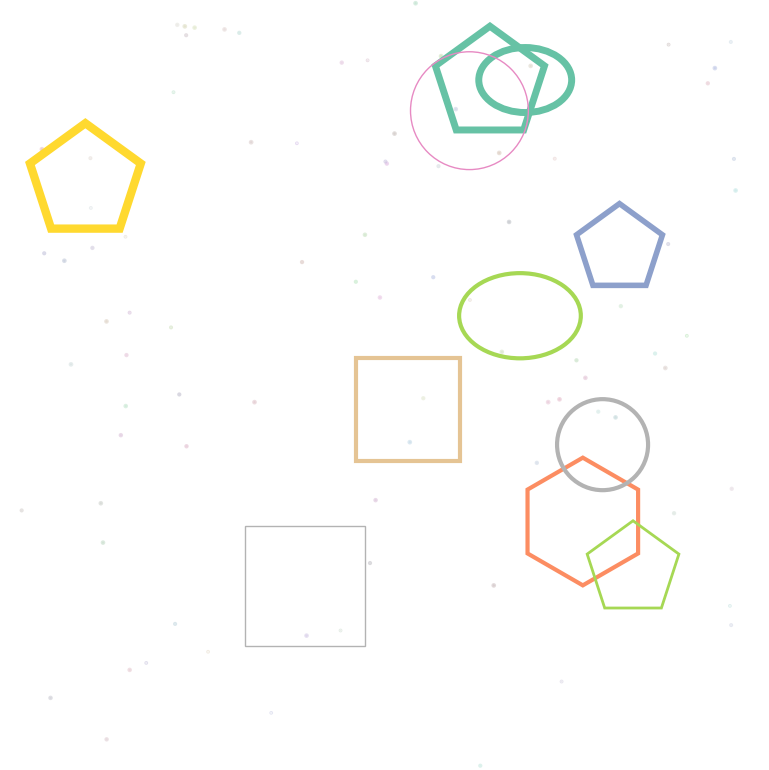[{"shape": "pentagon", "thickness": 2.5, "radius": 0.37, "center": [0.636, 0.891]}, {"shape": "oval", "thickness": 2.5, "radius": 0.3, "center": [0.682, 0.896]}, {"shape": "hexagon", "thickness": 1.5, "radius": 0.41, "center": [0.757, 0.323]}, {"shape": "pentagon", "thickness": 2, "radius": 0.29, "center": [0.805, 0.677]}, {"shape": "circle", "thickness": 0.5, "radius": 0.38, "center": [0.61, 0.856]}, {"shape": "oval", "thickness": 1.5, "radius": 0.4, "center": [0.675, 0.59]}, {"shape": "pentagon", "thickness": 1, "radius": 0.31, "center": [0.822, 0.261]}, {"shape": "pentagon", "thickness": 3, "radius": 0.38, "center": [0.111, 0.764]}, {"shape": "square", "thickness": 1.5, "radius": 0.34, "center": [0.53, 0.468]}, {"shape": "circle", "thickness": 1.5, "radius": 0.3, "center": [0.783, 0.423]}, {"shape": "square", "thickness": 0.5, "radius": 0.39, "center": [0.396, 0.239]}]